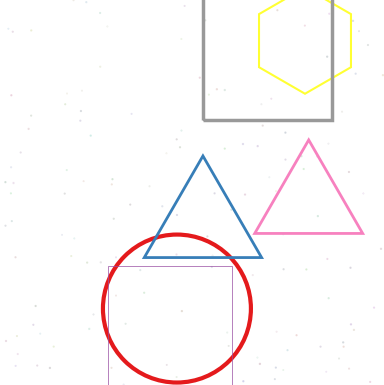[{"shape": "circle", "thickness": 3, "radius": 0.96, "center": [0.46, 0.199]}, {"shape": "triangle", "thickness": 2, "radius": 0.88, "center": [0.527, 0.419]}, {"shape": "square", "thickness": 0.5, "radius": 0.81, "center": [0.442, 0.147]}, {"shape": "hexagon", "thickness": 1.5, "radius": 0.69, "center": [0.792, 0.894]}, {"shape": "triangle", "thickness": 2, "radius": 0.81, "center": [0.802, 0.475]}, {"shape": "square", "thickness": 2.5, "radius": 0.84, "center": [0.696, 0.857]}]